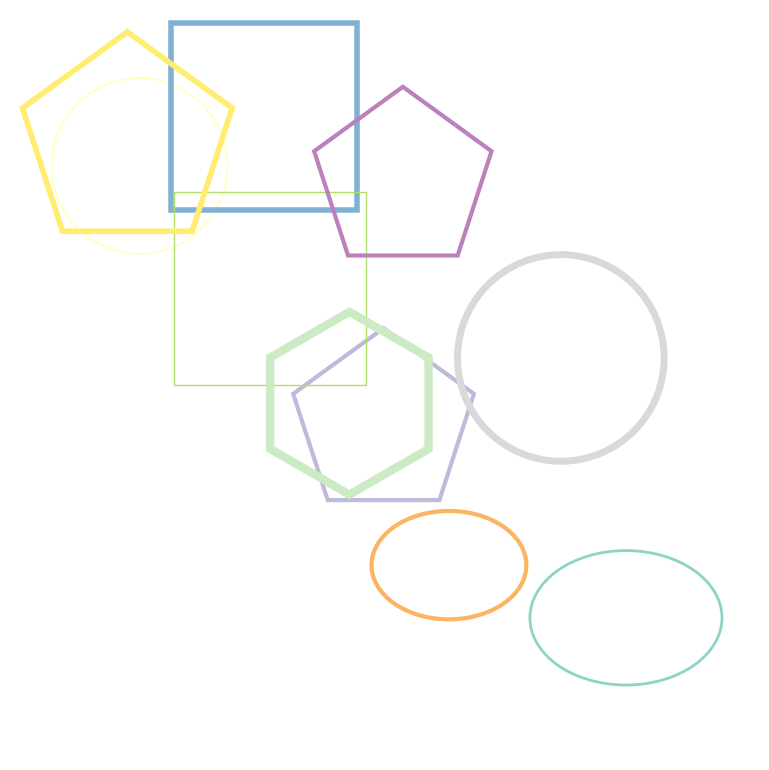[{"shape": "oval", "thickness": 1, "radius": 0.62, "center": [0.813, 0.198]}, {"shape": "circle", "thickness": 0.5, "radius": 0.57, "center": [0.181, 0.784]}, {"shape": "pentagon", "thickness": 1.5, "radius": 0.62, "center": [0.498, 0.45]}, {"shape": "square", "thickness": 2, "radius": 0.6, "center": [0.343, 0.849]}, {"shape": "oval", "thickness": 1.5, "radius": 0.5, "center": [0.583, 0.266]}, {"shape": "square", "thickness": 0.5, "radius": 0.63, "center": [0.351, 0.626]}, {"shape": "circle", "thickness": 2.5, "radius": 0.67, "center": [0.728, 0.535]}, {"shape": "pentagon", "thickness": 1.5, "radius": 0.61, "center": [0.523, 0.766]}, {"shape": "hexagon", "thickness": 3, "radius": 0.59, "center": [0.454, 0.476]}, {"shape": "pentagon", "thickness": 2, "radius": 0.72, "center": [0.165, 0.815]}]